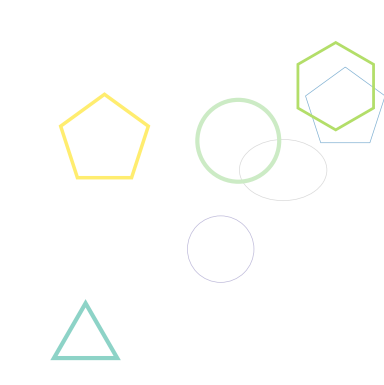[{"shape": "triangle", "thickness": 3, "radius": 0.47, "center": [0.222, 0.117]}, {"shape": "circle", "thickness": 0.5, "radius": 0.43, "center": [0.573, 0.353]}, {"shape": "pentagon", "thickness": 0.5, "radius": 0.54, "center": [0.897, 0.717]}, {"shape": "hexagon", "thickness": 2, "radius": 0.57, "center": [0.872, 0.776]}, {"shape": "oval", "thickness": 0.5, "radius": 0.57, "center": [0.735, 0.558]}, {"shape": "circle", "thickness": 3, "radius": 0.53, "center": [0.619, 0.634]}, {"shape": "pentagon", "thickness": 2.5, "radius": 0.6, "center": [0.271, 0.635]}]